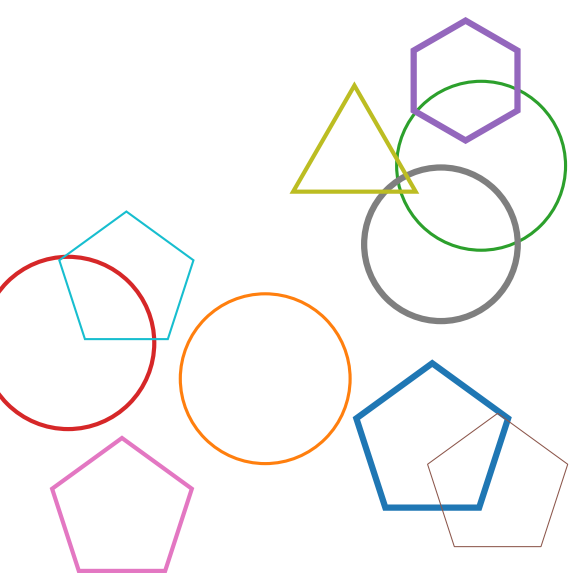[{"shape": "pentagon", "thickness": 3, "radius": 0.69, "center": [0.748, 0.232]}, {"shape": "circle", "thickness": 1.5, "radius": 0.74, "center": [0.459, 0.343]}, {"shape": "circle", "thickness": 1.5, "radius": 0.73, "center": [0.833, 0.712]}, {"shape": "circle", "thickness": 2, "radius": 0.75, "center": [0.118, 0.405]}, {"shape": "hexagon", "thickness": 3, "radius": 0.52, "center": [0.806, 0.86]}, {"shape": "pentagon", "thickness": 0.5, "radius": 0.64, "center": [0.862, 0.156]}, {"shape": "pentagon", "thickness": 2, "radius": 0.64, "center": [0.211, 0.113]}, {"shape": "circle", "thickness": 3, "radius": 0.66, "center": [0.764, 0.576]}, {"shape": "triangle", "thickness": 2, "radius": 0.61, "center": [0.614, 0.729]}, {"shape": "pentagon", "thickness": 1, "radius": 0.61, "center": [0.219, 0.511]}]